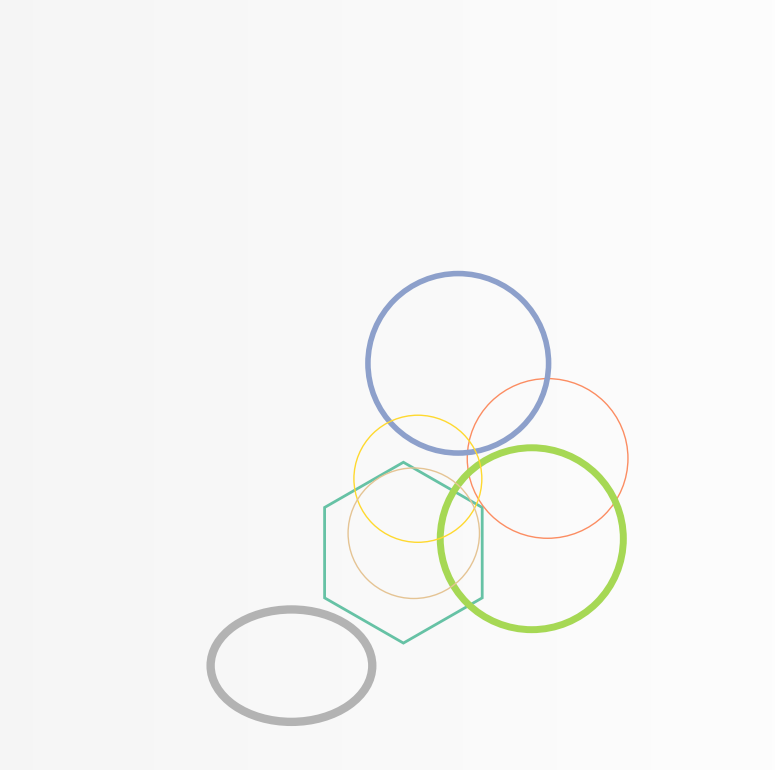[{"shape": "hexagon", "thickness": 1, "radius": 0.59, "center": [0.521, 0.282]}, {"shape": "circle", "thickness": 0.5, "radius": 0.52, "center": [0.707, 0.405]}, {"shape": "circle", "thickness": 2, "radius": 0.58, "center": [0.591, 0.528]}, {"shape": "circle", "thickness": 2.5, "radius": 0.59, "center": [0.686, 0.3]}, {"shape": "circle", "thickness": 0.5, "radius": 0.41, "center": [0.539, 0.378]}, {"shape": "circle", "thickness": 0.5, "radius": 0.42, "center": [0.534, 0.307]}, {"shape": "oval", "thickness": 3, "radius": 0.52, "center": [0.376, 0.135]}]